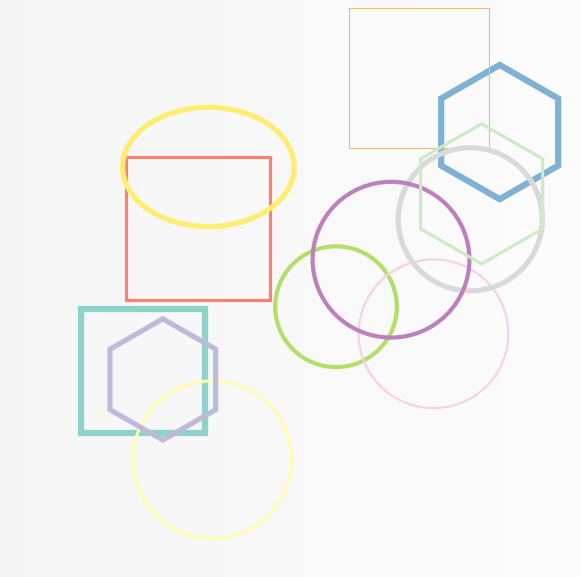[{"shape": "square", "thickness": 3, "radius": 0.53, "center": [0.245, 0.357]}, {"shape": "circle", "thickness": 1.5, "radius": 0.68, "center": [0.365, 0.203]}, {"shape": "hexagon", "thickness": 2.5, "radius": 0.52, "center": [0.28, 0.342]}, {"shape": "square", "thickness": 1.5, "radius": 0.62, "center": [0.34, 0.604]}, {"shape": "hexagon", "thickness": 3, "radius": 0.58, "center": [0.86, 0.77]}, {"shape": "square", "thickness": 0.5, "radius": 0.61, "center": [0.721, 0.864]}, {"shape": "circle", "thickness": 2, "radius": 0.52, "center": [0.578, 0.468]}, {"shape": "circle", "thickness": 1, "radius": 0.64, "center": [0.746, 0.421]}, {"shape": "circle", "thickness": 2.5, "radius": 0.62, "center": [0.809, 0.619]}, {"shape": "circle", "thickness": 2, "radius": 0.67, "center": [0.673, 0.549]}, {"shape": "hexagon", "thickness": 1.5, "radius": 0.61, "center": [0.829, 0.663]}, {"shape": "oval", "thickness": 2.5, "radius": 0.74, "center": [0.359, 0.71]}]